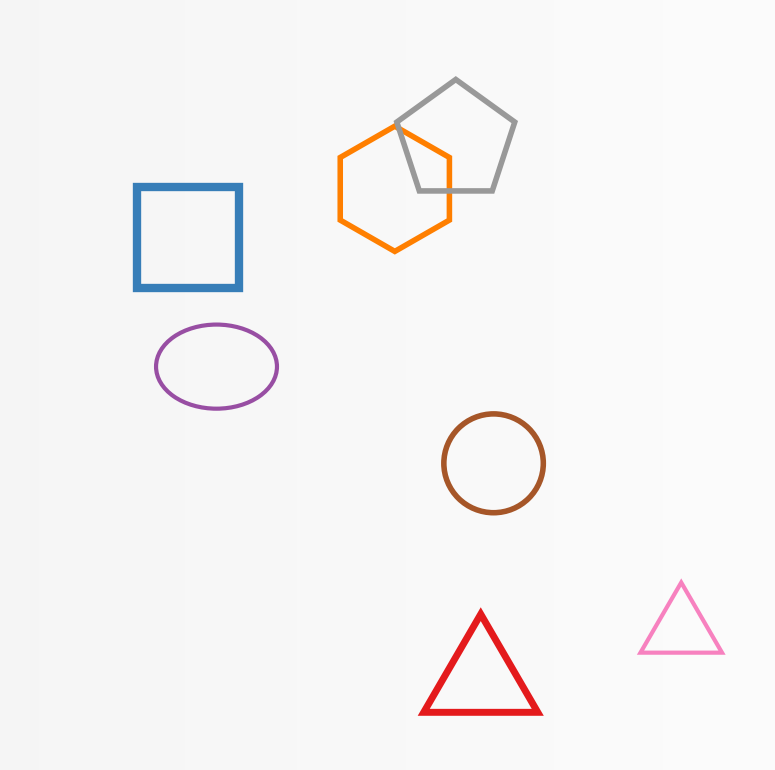[{"shape": "triangle", "thickness": 2.5, "radius": 0.42, "center": [0.62, 0.117]}, {"shape": "square", "thickness": 3, "radius": 0.33, "center": [0.243, 0.692]}, {"shape": "oval", "thickness": 1.5, "radius": 0.39, "center": [0.279, 0.524]}, {"shape": "hexagon", "thickness": 2, "radius": 0.41, "center": [0.509, 0.755]}, {"shape": "circle", "thickness": 2, "radius": 0.32, "center": [0.637, 0.398]}, {"shape": "triangle", "thickness": 1.5, "radius": 0.3, "center": [0.879, 0.183]}, {"shape": "pentagon", "thickness": 2, "radius": 0.4, "center": [0.588, 0.817]}]